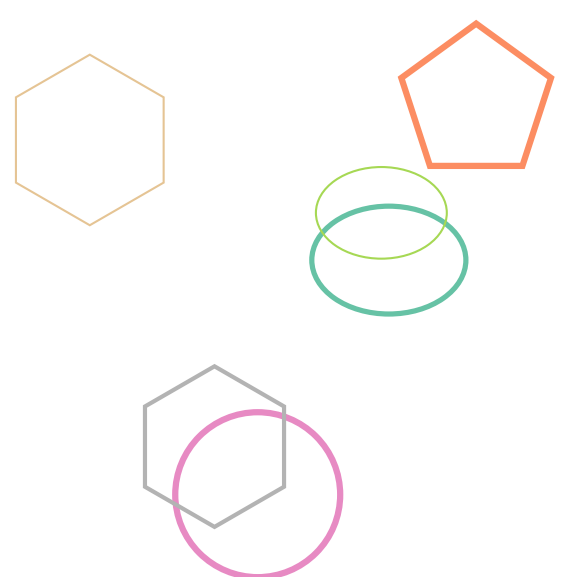[{"shape": "oval", "thickness": 2.5, "radius": 0.67, "center": [0.673, 0.549]}, {"shape": "pentagon", "thickness": 3, "radius": 0.68, "center": [0.825, 0.822]}, {"shape": "circle", "thickness": 3, "radius": 0.71, "center": [0.446, 0.143]}, {"shape": "oval", "thickness": 1, "radius": 0.57, "center": [0.66, 0.631]}, {"shape": "hexagon", "thickness": 1, "radius": 0.74, "center": [0.155, 0.757]}, {"shape": "hexagon", "thickness": 2, "radius": 0.7, "center": [0.371, 0.226]}]